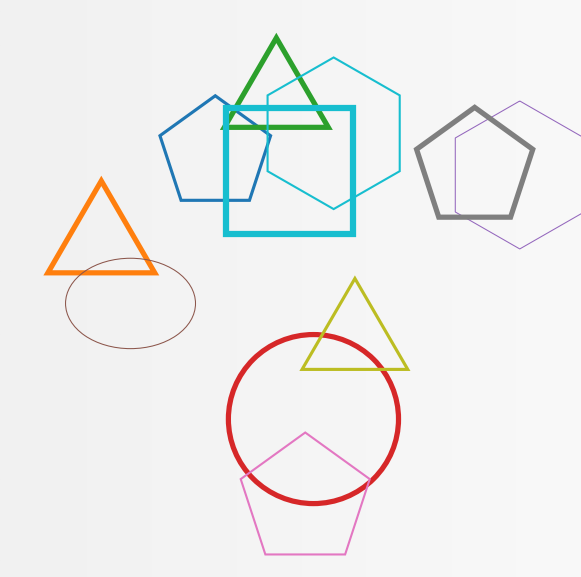[{"shape": "pentagon", "thickness": 1.5, "radius": 0.5, "center": [0.37, 0.733]}, {"shape": "triangle", "thickness": 2.5, "radius": 0.53, "center": [0.174, 0.58]}, {"shape": "triangle", "thickness": 2.5, "radius": 0.52, "center": [0.475, 0.83]}, {"shape": "circle", "thickness": 2.5, "radius": 0.73, "center": [0.539, 0.273]}, {"shape": "hexagon", "thickness": 0.5, "radius": 0.64, "center": [0.894, 0.696]}, {"shape": "oval", "thickness": 0.5, "radius": 0.56, "center": [0.225, 0.474]}, {"shape": "pentagon", "thickness": 1, "radius": 0.58, "center": [0.525, 0.133]}, {"shape": "pentagon", "thickness": 2.5, "radius": 0.53, "center": [0.817, 0.708]}, {"shape": "triangle", "thickness": 1.5, "radius": 0.52, "center": [0.611, 0.412]}, {"shape": "hexagon", "thickness": 1, "radius": 0.66, "center": [0.574, 0.768]}, {"shape": "square", "thickness": 3, "radius": 0.55, "center": [0.498, 0.702]}]